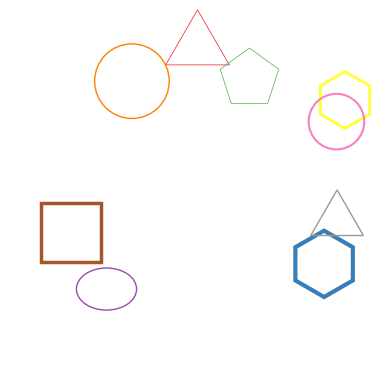[{"shape": "triangle", "thickness": 0.5, "radius": 0.48, "center": [0.513, 0.879]}, {"shape": "hexagon", "thickness": 3, "radius": 0.43, "center": [0.842, 0.315]}, {"shape": "pentagon", "thickness": 0.5, "radius": 0.4, "center": [0.648, 0.795]}, {"shape": "oval", "thickness": 1, "radius": 0.39, "center": [0.277, 0.249]}, {"shape": "circle", "thickness": 1, "radius": 0.48, "center": [0.343, 0.789]}, {"shape": "hexagon", "thickness": 2, "radius": 0.37, "center": [0.896, 0.74]}, {"shape": "square", "thickness": 2.5, "radius": 0.39, "center": [0.185, 0.396]}, {"shape": "circle", "thickness": 1.5, "radius": 0.36, "center": [0.874, 0.684]}, {"shape": "triangle", "thickness": 1, "radius": 0.39, "center": [0.876, 0.428]}]